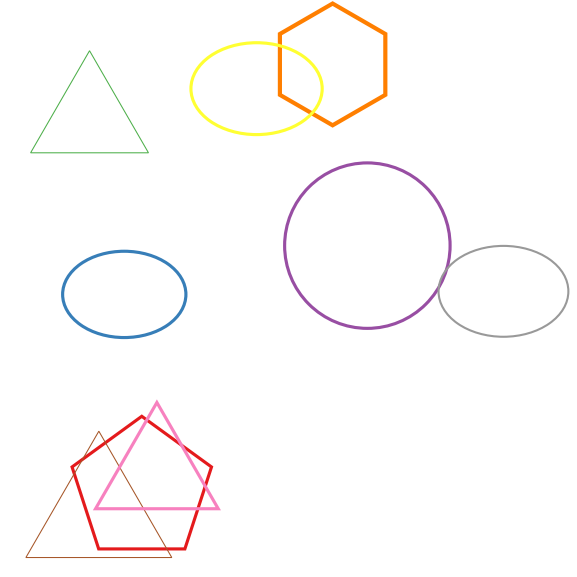[{"shape": "pentagon", "thickness": 1.5, "radius": 0.63, "center": [0.246, 0.151]}, {"shape": "oval", "thickness": 1.5, "radius": 0.53, "center": [0.215, 0.489]}, {"shape": "triangle", "thickness": 0.5, "radius": 0.59, "center": [0.155, 0.793]}, {"shape": "circle", "thickness": 1.5, "radius": 0.72, "center": [0.636, 0.574]}, {"shape": "hexagon", "thickness": 2, "radius": 0.53, "center": [0.576, 0.888]}, {"shape": "oval", "thickness": 1.5, "radius": 0.57, "center": [0.444, 0.846]}, {"shape": "triangle", "thickness": 0.5, "radius": 0.73, "center": [0.171, 0.107]}, {"shape": "triangle", "thickness": 1.5, "radius": 0.61, "center": [0.272, 0.18]}, {"shape": "oval", "thickness": 1, "radius": 0.56, "center": [0.872, 0.495]}]